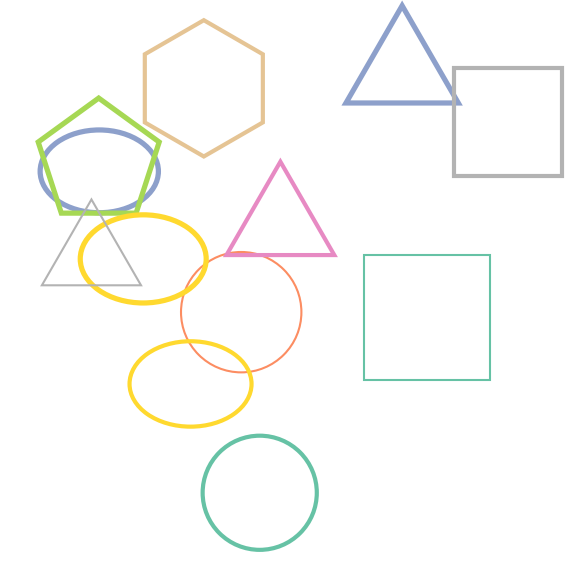[{"shape": "square", "thickness": 1, "radius": 0.54, "center": [0.739, 0.449]}, {"shape": "circle", "thickness": 2, "radius": 0.49, "center": [0.45, 0.146]}, {"shape": "circle", "thickness": 1, "radius": 0.52, "center": [0.418, 0.459]}, {"shape": "triangle", "thickness": 2.5, "radius": 0.56, "center": [0.696, 0.877]}, {"shape": "oval", "thickness": 2.5, "radius": 0.51, "center": [0.172, 0.702]}, {"shape": "triangle", "thickness": 2, "radius": 0.54, "center": [0.486, 0.611]}, {"shape": "pentagon", "thickness": 2.5, "radius": 0.55, "center": [0.171, 0.719]}, {"shape": "oval", "thickness": 2, "radius": 0.53, "center": [0.33, 0.334]}, {"shape": "oval", "thickness": 2.5, "radius": 0.55, "center": [0.248, 0.551]}, {"shape": "hexagon", "thickness": 2, "radius": 0.59, "center": [0.353, 0.846]}, {"shape": "square", "thickness": 2, "radius": 0.47, "center": [0.879, 0.787]}, {"shape": "triangle", "thickness": 1, "radius": 0.5, "center": [0.158, 0.555]}]